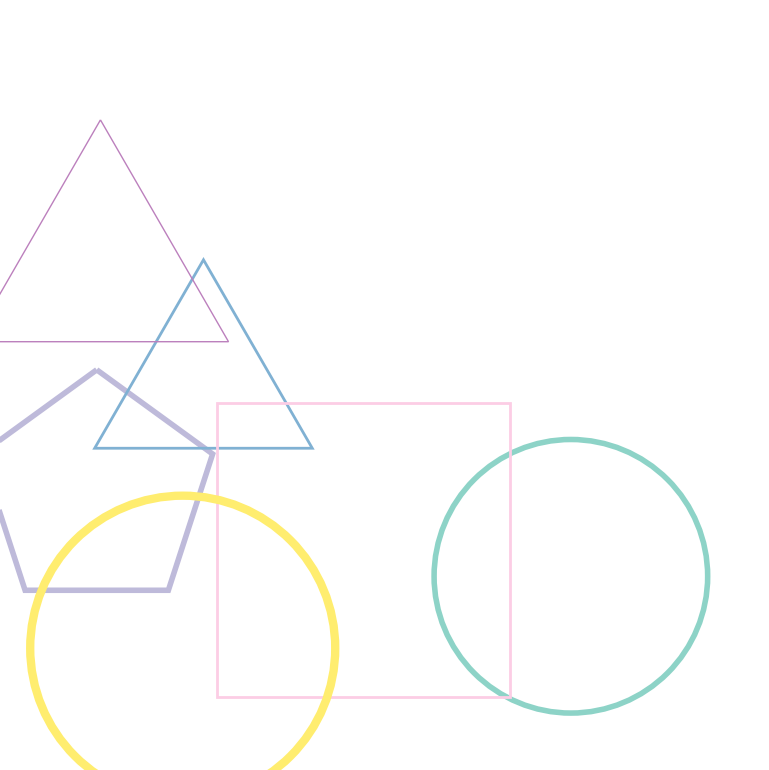[{"shape": "circle", "thickness": 2, "radius": 0.89, "center": [0.741, 0.252]}, {"shape": "pentagon", "thickness": 2, "radius": 0.79, "center": [0.126, 0.361]}, {"shape": "triangle", "thickness": 1, "radius": 0.82, "center": [0.264, 0.499]}, {"shape": "square", "thickness": 1, "radius": 0.95, "center": [0.472, 0.286]}, {"shape": "triangle", "thickness": 0.5, "radius": 0.96, "center": [0.13, 0.652]}, {"shape": "circle", "thickness": 3, "radius": 0.99, "center": [0.237, 0.158]}]